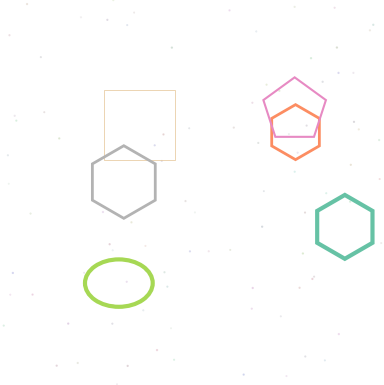[{"shape": "hexagon", "thickness": 3, "radius": 0.41, "center": [0.896, 0.411]}, {"shape": "hexagon", "thickness": 2, "radius": 0.36, "center": [0.768, 0.657]}, {"shape": "pentagon", "thickness": 1.5, "radius": 0.43, "center": [0.765, 0.714]}, {"shape": "oval", "thickness": 3, "radius": 0.44, "center": [0.309, 0.265]}, {"shape": "square", "thickness": 0.5, "radius": 0.46, "center": [0.363, 0.676]}, {"shape": "hexagon", "thickness": 2, "radius": 0.47, "center": [0.322, 0.527]}]